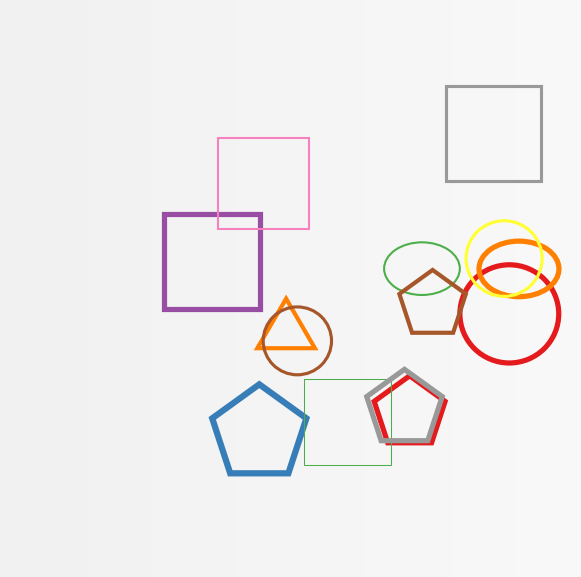[{"shape": "pentagon", "thickness": 2.5, "radius": 0.32, "center": [0.705, 0.284]}, {"shape": "circle", "thickness": 2.5, "radius": 0.43, "center": [0.876, 0.456]}, {"shape": "pentagon", "thickness": 3, "radius": 0.43, "center": [0.446, 0.248]}, {"shape": "oval", "thickness": 1, "radius": 0.33, "center": [0.726, 0.534]}, {"shape": "square", "thickness": 0.5, "radius": 0.37, "center": [0.598, 0.268]}, {"shape": "square", "thickness": 2.5, "radius": 0.41, "center": [0.365, 0.546]}, {"shape": "oval", "thickness": 2.5, "radius": 0.34, "center": [0.893, 0.533]}, {"shape": "triangle", "thickness": 2, "radius": 0.29, "center": [0.492, 0.425]}, {"shape": "circle", "thickness": 1.5, "radius": 0.33, "center": [0.867, 0.551]}, {"shape": "circle", "thickness": 1.5, "radius": 0.29, "center": [0.512, 0.409]}, {"shape": "pentagon", "thickness": 2, "radius": 0.3, "center": [0.744, 0.472]}, {"shape": "square", "thickness": 1, "radius": 0.39, "center": [0.454, 0.681]}, {"shape": "square", "thickness": 1.5, "radius": 0.41, "center": [0.849, 0.768]}, {"shape": "pentagon", "thickness": 2.5, "radius": 0.34, "center": [0.696, 0.291]}]